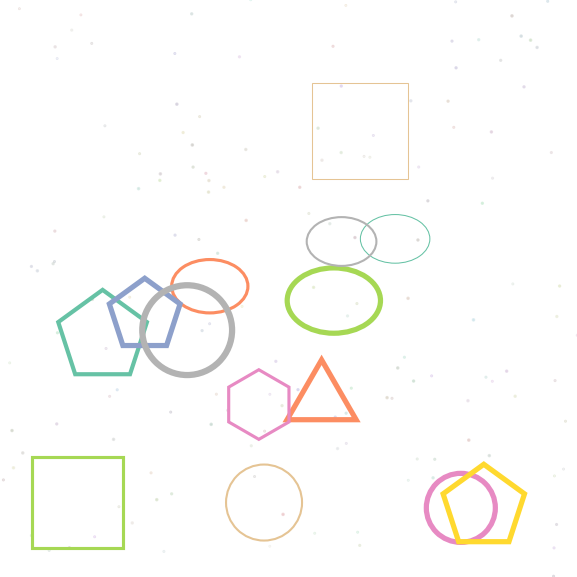[{"shape": "oval", "thickness": 0.5, "radius": 0.3, "center": [0.684, 0.586]}, {"shape": "pentagon", "thickness": 2, "radius": 0.4, "center": [0.178, 0.416]}, {"shape": "triangle", "thickness": 2.5, "radius": 0.35, "center": [0.557, 0.307]}, {"shape": "oval", "thickness": 1.5, "radius": 0.33, "center": [0.363, 0.504]}, {"shape": "pentagon", "thickness": 2.5, "radius": 0.32, "center": [0.251, 0.453]}, {"shape": "circle", "thickness": 2.5, "radius": 0.3, "center": [0.798, 0.12]}, {"shape": "hexagon", "thickness": 1.5, "radius": 0.3, "center": [0.448, 0.299]}, {"shape": "square", "thickness": 1.5, "radius": 0.4, "center": [0.135, 0.129]}, {"shape": "oval", "thickness": 2.5, "radius": 0.4, "center": [0.578, 0.479]}, {"shape": "pentagon", "thickness": 2.5, "radius": 0.37, "center": [0.838, 0.121]}, {"shape": "square", "thickness": 0.5, "radius": 0.42, "center": [0.623, 0.772]}, {"shape": "circle", "thickness": 1, "radius": 0.33, "center": [0.457, 0.129]}, {"shape": "oval", "thickness": 1, "radius": 0.3, "center": [0.591, 0.581]}, {"shape": "circle", "thickness": 3, "radius": 0.39, "center": [0.324, 0.427]}]